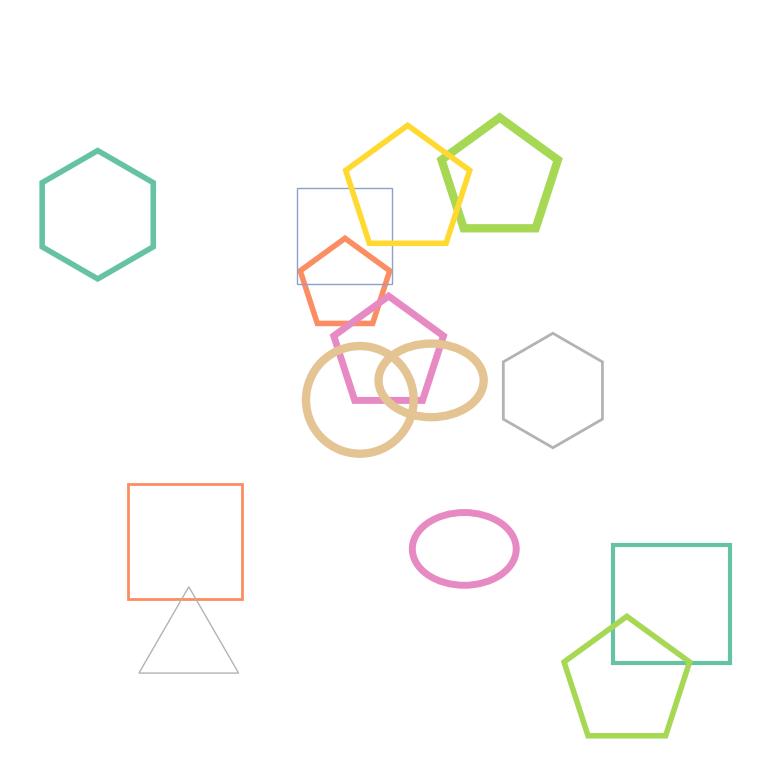[{"shape": "square", "thickness": 1.5, "radius": 0.38, "center": [0.872, 0.216]}, {"shape": "hexagon", "thickness": 2, "radius": 0.42, "center": [0.127, 0.721]}, {"shape": "square", "thickness": 1, "radius": 0.37, "center": [0.24, 0.296]}, {"shape": "pentagon", "thickness": 2, "radius": 0.31, "center": [0.448, 0.629]}, {"shape": "square", "thickness": 0.5, "radius": 0.31, "center": [0.447, 0.694]}, {"shape": "oval", "thickness": 2.5, "radius": 0.34, "center": [0.603, 0.287]}, {"shape": "pentagon", "thickness": 2.5, "radius": 0.37, "center": [0.505, 0.541]}, {"shape": "pentagon", "thickness": 2, "radius": 0.43, "center": [0.814, 0.114]}, {"shape": "pentagon", "thickness": 3, "radius": 0.4, "center": [0.649, 0.768]}, {"shape": "pentagon", "thickness": 2, "radius": 0.42, "center": [0.529, 0.753]}, {"shape": "circle", "thickness": 3, "radius": 0.35, "center": [0.467, 0.481]}, {"shape": "oval", "thickness": 3, "radius": 0.34, "center": [0.56, 0.506]}, {"shape": "hexagon", "thickness": 1, "radius": 0.37, "center": [0.718, 0.493]}, {"shape": "triangle", "thickness": 0.5, "radius": 0.37, "center": [0.245, 0.163]}]